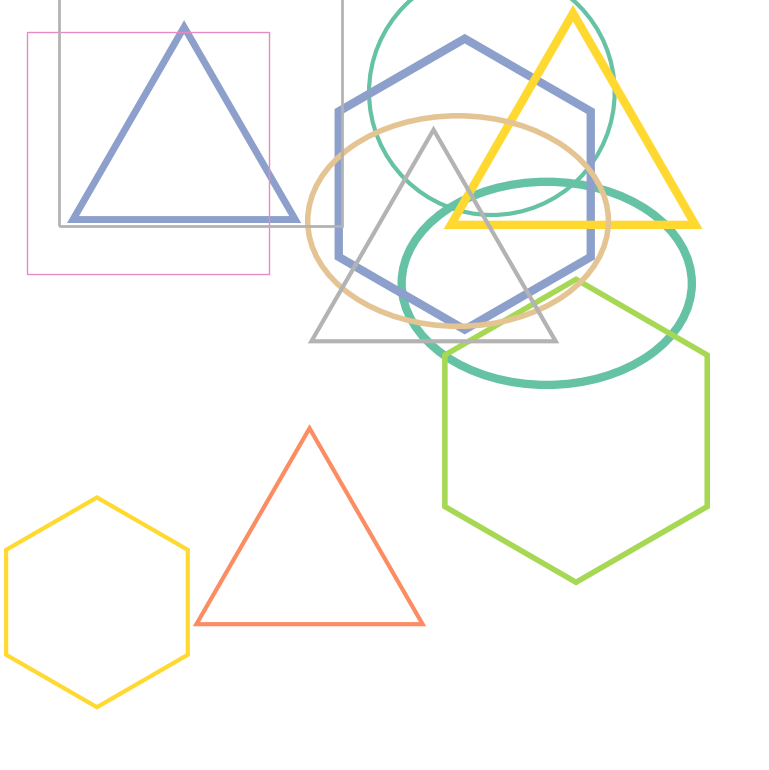[{"shape": "circle", "thickness": 1.5, "radius": 0.8, "center": [0.639, 0.88]}, {"shape": "oval", "thickness": 3, "radius": 0.94, "center": [0.71, 0.632]}, {"shape": "triangle", "thickness": 1.5, "radius": 0.85, "center": [0.402, 0.274]}, {"shape": "triangle", "thickness": 2.5, "radius": 0.83, "center": [0.239, 0.798]}, {"shape": "hexagon", "thickness": 3, "radius": 0.94, "center": [0.604, 0.761]}, {"shape": "square", "thickness": 0.5, "radius": 0.79, "center": [0.192, 0.801]}, {"shape": "hexagon", "thickness": 2, "radius": 0.98, "center": [0.748, 0.44]}, {"shape": "triangle", "thickness": 3, "radius": 0.92, "center": [0.744, 0.8]}, {"shape": "hexagon", "thickness": 1.5, "radius": 0.68, "center": [0.126, 0.218]}, {"shape": "oval", "thickness": 2, "radius": 0.98, "center": [0.595, 0.713]}, {"shape": "triangle", "thickness": 1.5, "radius": 0.92, "center": [0.563, 0.648]}, {"shape": "square", "thickness": 1, "radius": 0.92, "center": [0.26, 0.89]}]